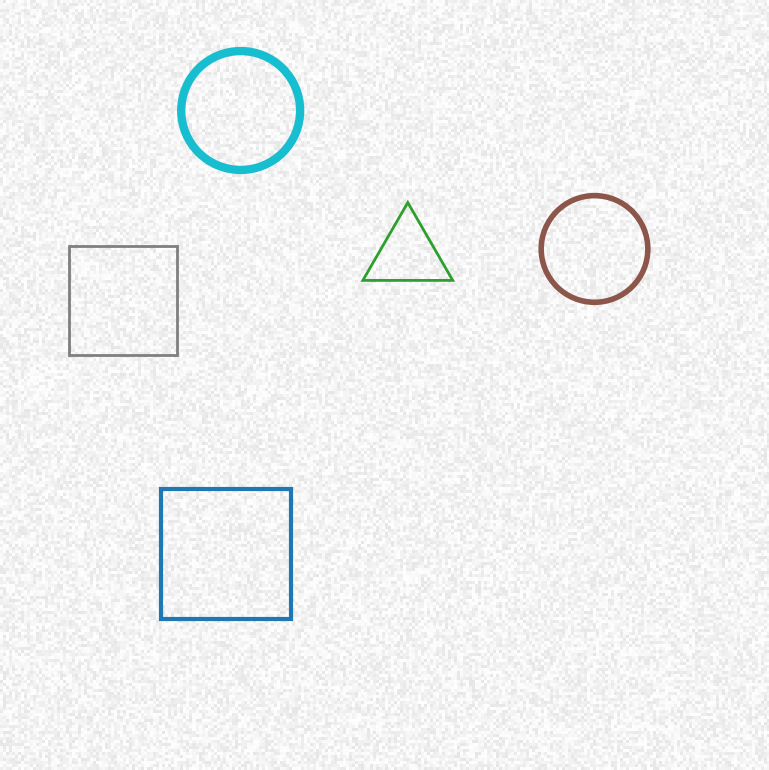[{"shape": "square", "thickness": 1.5, "radius": 0.42, "center": [0.294, 0.281]}, {"shape": "triangle", "thickness": 1, "radius": 0.34, "center": [0.53, 0.67]}, {"shape": "circle", "thickness": 2, "radius": 0.35, "center": [0.772, 0.677]}, {"shape": "square", "thickness": 1, "radius": 0.35, "center": [0.16, 0.609]}, {"shape": "circle", "thickness": 3, "radius": 0.39, "center": [0.313, 0.856]}]